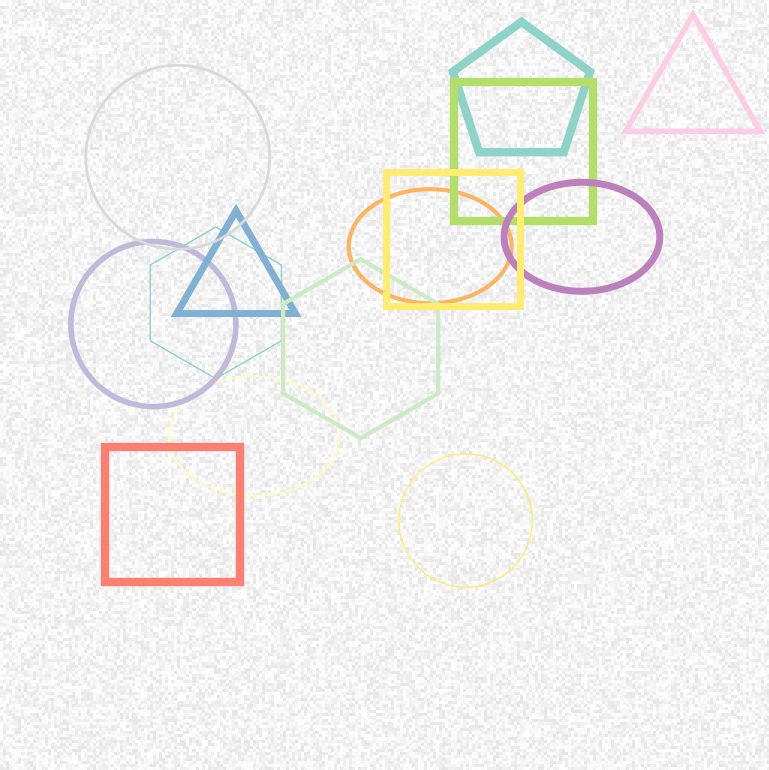[{"shape": "pentagon", "thickness": 3, "radius": 0.47, "center": [0.677, 0.878]}, {"shape": "hexagon", "thickness": 0.5, "radius": 0.49, "center": [0.28, 0.607]}, {"shape": "oval", "thickness": 0.5, "radius": 0.55, "center": [0.33, 0.434]}, {"shape": "circle", "thickness": 2, "radius": 0.54, "center": [0.199, 0.579]}, {"shape": "square", "thickness": 3, "radius": 0.44, "center": [0.224, 0.332]}, {"shape": "triangle", "thickness": 2.5, "radius": 0.45, "center": [0.307, 0.637]}, {"shape": "oval", "thickness": 1.5, "radius": 0.53, "center": [0.559, 0.68]}, {"shape": "square", "thickness": 3, "radius": 0.45, "center": [0.68, 0.803]}, {"shape": "triangle", "thickness": 2, "radius": 0.51, "center": [0.9, 0.88]}, {"shape": "circle", "thickness": 1, "radius": 0.6, "center": [0.231, 0.796]}, {"shape": "oval", "thickness": 2.5, "radius": 0.51, "center": [0.756, 0.692]}, {"shape": "hexagon", "thickness": 1.5, "radius": 0.58, "center": [0.468, 0.547]}, {"shape": "square", "thickness": 2.5, "radius": 0.44, "center": [0.588, 0.689]}, {"shape": "circle", "thickness": 0.5, "radius": 0.43, "center": [0.605, 0.324]}]